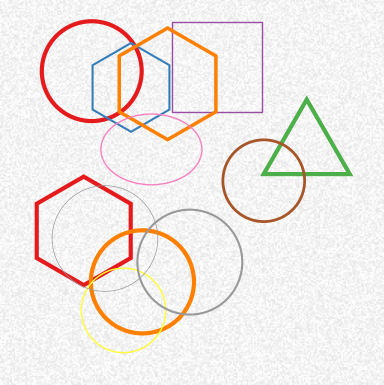[{"shape": "hexagon", "thickness": 3, "radius": 0.7, "center": [0.217, 0.4]}, {"shape": "circle", "thickness": 3, "radius": 0.65, "center": [0.238, 0.815]}, {"shape": "hexagon", "thickness": 1.5, "radius": 0.58, "center": [0.34, 0.773]}, {"shape": "triangle", "thickness": 3, "radius": 0.65, "center": [0.797, 0.612]}, {"shape": "square", "thickness": 1, "radius": 0.58, "center": [0.565, 0.826]}, {"shape": "hexagon", "thickness": 2.5, "radius": 0.72, "center": [0.435, 0.782]}, {"shape": "circle", "thickness": 3, "radius": 0.67, "center": [0.37, 0.268]}, {"shape": "circle", "thickness": 1, "radius": 0.55, "center": [0.321, 0.194]}, {"shape": "circle", "thickness": 2, "radius": 0.53, "center": [0.685, 0.531]}, {"shape": "oval", "thickness": 1, "radius": 0.66, "center": [0.393, 0.612]}, {"shape": "circle", "thickness": 0.5, "radius": 0.69, "center": [0.273, 0.38]}, {"shape": "circle", "thickness": 1.5, "radius": 0.68, "center": [0.493, 0.319]}]